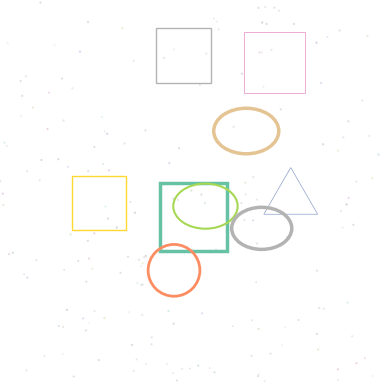[{"shape": "square", "thickness": 2.5, "radius": 0.44, "center": [0.502, 0.436]}, {"shape": "circle", "thickness": 2, "radius": 0.34, "center": [0.452, 0.298]}, {"shape": "triangle", "thickness": 0.5, "radius": 0.4, "center": [0.755, 0.484]}, {"shape": "square", "thickness": 0.5, "radius": 0.4, "center": [0.713, 0.837]}, {"shape": "oval", "thickness": 1.5, "radius": 0.42, "center": [0.534, 0.465]}, {"shape": "square", "thickness": 1, "radius": 0.35, "center": [0.257, 0.474]}, {"shape": "oval", "thickness": 2.5, "radius": 0.42, "center": [0.64, 0.66]}, {"shape": "square", "thickness": 1, "radius": 0.36, "center": [0.477, 0.856]}, {"shape": "oval", "thickness": 2.5, "radius": 0.39, "center": [0.68, 0.407]}]